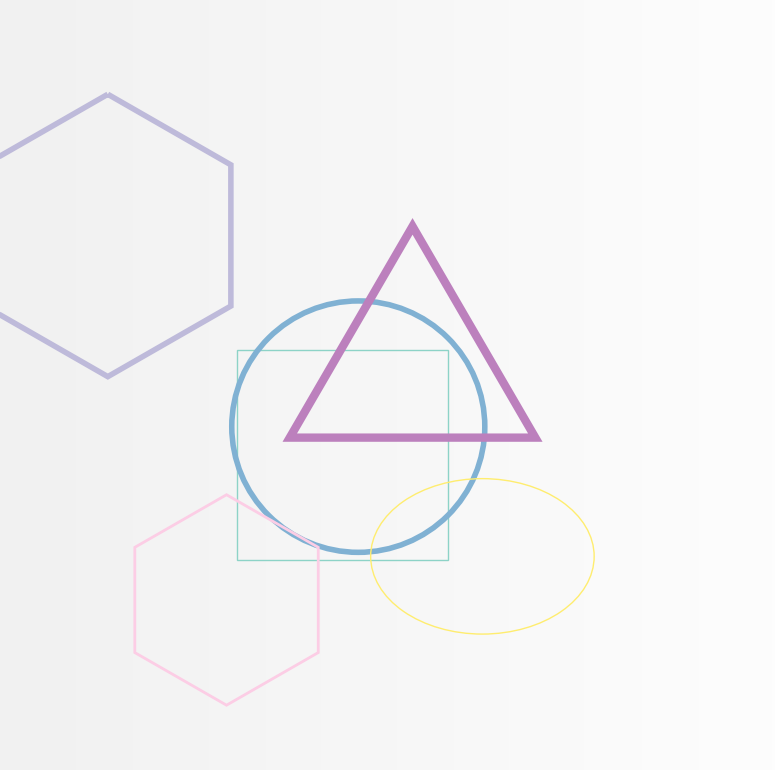[{"shape": "square", "thickness": 0.5, "radius": 0.68, "center": [0.441, 0.409]}, {"shape": "hexagon", "thickness": 2, "radius": 0.92, "center": [0.139, 0.694]}, {"shape": "circle", "thickness": 2, "radius": 0.82, "center": [0.462, 0.446]}, {"shape": "hexagon", "thickness": 1, "radius": 0.68, "center": [0.292, 0.221]}, {"shape": "triangle", "thickness": 3, "radius": 0.91, "center": [0.532, 0.523]}, {"shape": "oval", "thickness": 0.5, "radius": 0.72, "center": [0.622, 0.277]}]